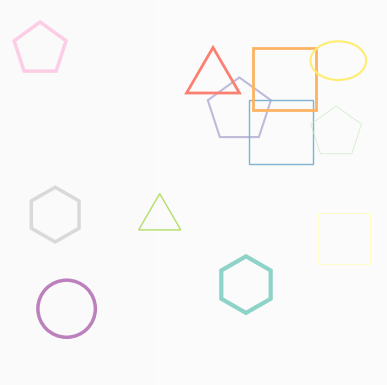[{"shape": "hexagon", "thickness": 3, "radius": 0.37, "center": [0.635, 0.261]}, {"shape": "square", "thickness": 0.5, "radius": 0.34, "center": [0.889, 0.381]}, {"shape": "pentagon", "thickness": 1.5, "radius": 0.43, "center": [0.618, 0.713]}, {"shape": "triangle", "thickness": 2, "radius": 0.39, "center": [0.55, 0.798]}, {"shape": "square", "thickness": 1, "radius": 0.41, "center": [0.726, 0.656]}, {"shape": "square", "thickness": 2, "radius": 0.4, "center": [0.735, 0.795]}, {"shape": "triangle", "thickness": 1, "radius": 0.31, "center": [0.412, 0.434]}, {"shape": "pentagon", "thickness": 2.5, "radius": 0.35, "center": [0.103, 0.872]}, {"shape": "hexagon", "thickness": 2.5, "radius": 0.36, "center": [0.142, 0.443]}, {"shape": "circle", "thickness": 2.5, "radius": 0.37, "center": [0.172, 0.198]}, {"shape": "pentagon", "thickness": 0.5, "radius": 0.34, "center": [0.867, 0.656]}, {"shape": "oval", "thickness": 1.5, "radius": 0.36, "center": [0.873, 0.843]}]